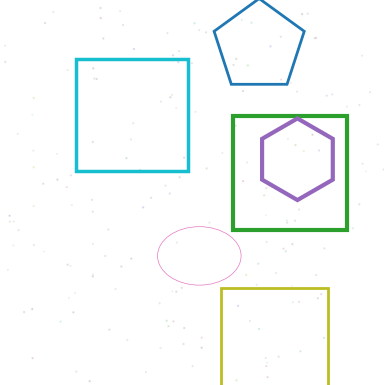[{"shape": "pentagon", "thickness": 2, "radius": 0.62, "center": [0.673, 0.881]}, {"shape": "square", "thickness": 3, "radius": 0.74, "center": [0.752, 0.551]}, {"shape": "hexagon", "thickness": 3, "radius": 0.53, "center": [0.773, 0.586]}, {"shape": "oval", "thickness": 0.5, "radius": 0.54, "center": [0.518, 0.335]}, {"shape": "square", "thickness": 2, "radius": 0.69, "center": [0.713, 0.114]}, {"shape": "square", "thickness": 2.5, "radius": 0.73, "center": [0.344, 0.702]}]